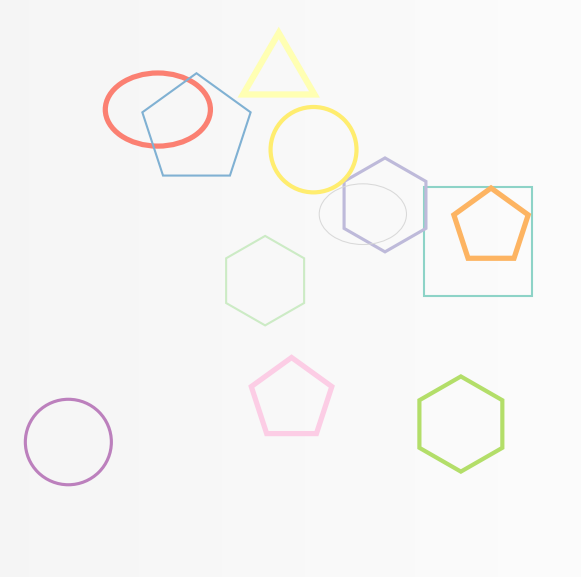[{"shape": "square", "thickness": 1, "radius": 0.47, "center": [0.822, 0.581]}, {"shape": "triangle", "thickness": 3, "radius": 0.36, "center": [0.48, 0.871]}, {"shape": "hexagon", "thickness": 1.5, "radius": 0.41, "center": [0.662, 0.644]}, {"shape": "oval", "thickness": 2.5, "radius": 0.45, "center": [0.272, 0.809]}, {"shape": "pentagon", "thickness": 1, "radius": 0.49, "center": [0.338, 0.774]}, {"shape": "pentagon", "thickness": 2.5, "radius": 0.34, "center": [0.845, 0.606]}, {"shape": "hexagon", "thickness": 2, "radius": 0.41, "center": [0.793, 0.265]}, {"shape": "pentagon", "thickness": 2.5, "radius": 0.36, "center": [0.502, 0.307]}, {"shape": "oval", "thickness": 0.5, "radius": 0.38, "center": [0.624, 0.628]}, {"shape": "circle", "thickness": 1.5, "radius": 0.37, "center": [0.118, 0.234]}, {"shape": "hexagon", "thickness": 1, "radius": 0.39, "center": [0.456, 0.513]}, {"shape": "circle", "thickness": 2, "radius": 0.37, "center": [0.539, 0.74]}]